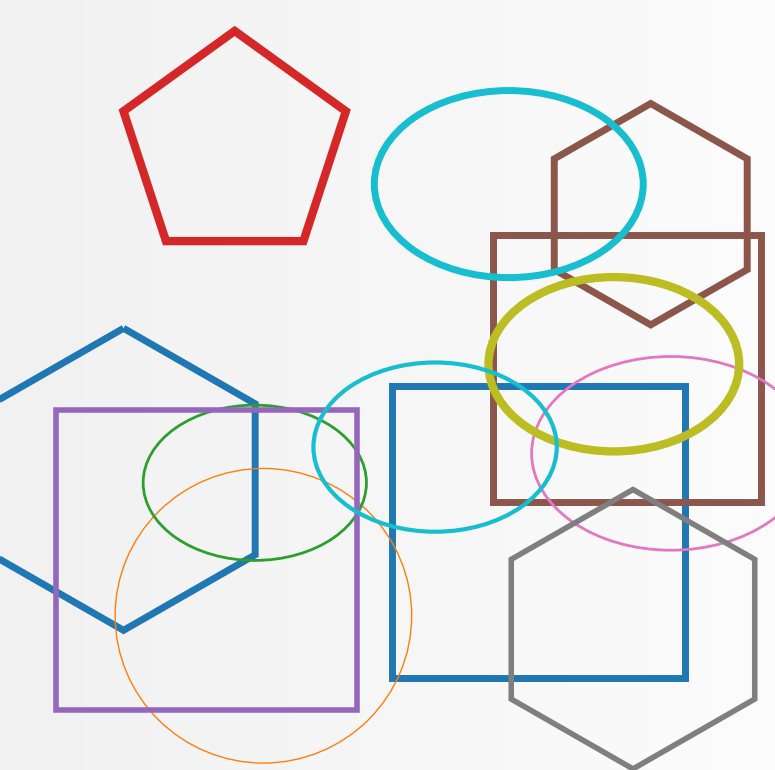[{"shape": "hexagon", "thickness": 2.5, "radius": 0.98, "center": [0.159, 0.378]}, {"shape": "square", "thickness": 2.5, "radius": 0.95, "center": [0.695, 0.309]}, {"shape": "circle", "thickness": 0.5, "radius": 0.96, "center": [0.34, 0.2]}, {"shape": "oval", "thickness": 1, "radius": 0.72, "center": [0.329, 0.373]}, {"shape": "pentagon", "thickness": 3, "radius": 0.75, "center": [0.303, 0.809]}, {"shape": "square", "thickness": 2, "radius": 0.97, "center": [0.267, 0.273]}, {"shape": "hexagon", "thickness": 2.5, "radius": 0.72, "center": [0.84, 0.722]}, {"shape": "square", "thickness": 2.5, "radius": 0.87, "center": [0.809, 0.522]}, {"shape": "oval", "thickness": 1, "radius": 0.9, "center": [0.866, 0.411]}, {"shape": "hexagon", "thickness": 2, "radius": 0.91, "center": [0.817, 0.183]}, {"shape": "oval", "thickness": 3, "radius": 0.81, "center": [0.792, 0.527]}, {"shape": "oval", "thickness": 2.5, "radius": 0.87, "center": [0.656, 0.761]}, {"shape": "oval", "thickness": 1.5, "radius": 0.78, "center": [0.561, 0.419]}]